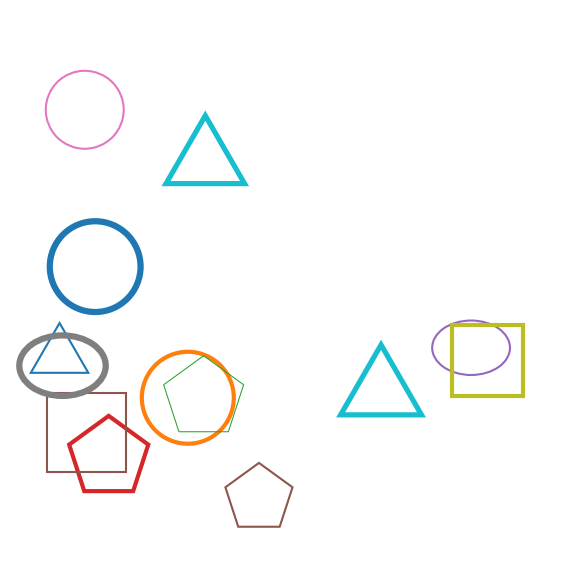[{"shape": "triangle", "thickness": 1, "radius": 0.29, "center": [0.103, 0.382]}, {"shape": "circle", "thickness": 3, "radius": 0.39, "center": [0.165, 0.537]}, {"shape": "circle", "thickness": 2, "radius": 0.4, "center": [0.325, 0.31]}, {"shape": "pentagon", "thickness": 0.5, "radius": 0.36, "center": [0.353, 0.31]}, {"shape": "pentagon", "thickness": 2, "radius": 0.36, "center": [0.188, 0.207]}, {"shape": "oval", "thickness": 1, "radius": 0.34, "center": [0.816, 0.397]}, {"shape": "square", "thickness": 1, "radius": 0.34, "center": [0.149, 0.249]}, {"shape": "pentagon", "thickness": 1, "radius": 0.31, "center": [0.448, 0.136]}, {"shape": "circle", "thickness": 1, "radius": 0.34, "center": [0.147, 0.809]}, {"shape": "oval", "thickness": 3, "radius": 0.37, "center": [0.108, 0.366]}, {"shape": "square", "thickness": 2, "radius": 0.31, "center": [0.844, 0.375]}, {"shape": "triangle", "thickness": 2.5, "radius": 0.4, "center": [0.66, 0.321]}, {"shape": "triangle", "thickness": 2.5, "radius": 0.39, "center": [0.355, 0.72]}]